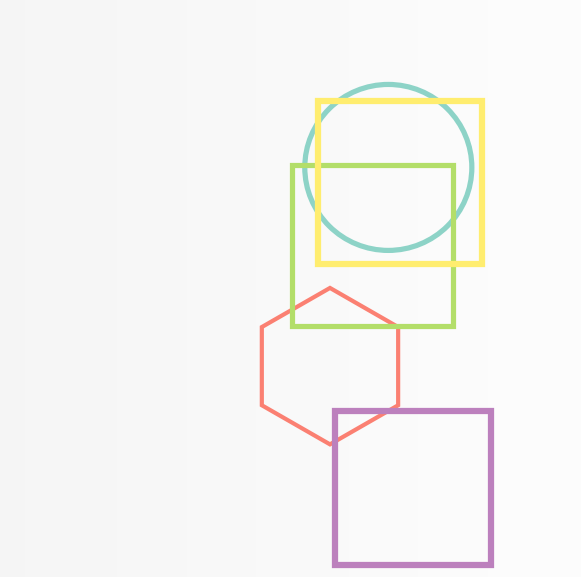[{"shape": "circle", "thickness": 2.5, "radius": 0.72, "center": [0.668, 0.709]}, {"shape": "hexagon", "thickness": 2, "radius": 0.68, "center": [0.568, 0.365]}, {"shape": "square", "thickness": 2.5, "radius": 0.7, "center": [0.641, 0.574]}, {"shape": "square", "thickness": 3, "radius": 0.67, "center": [0.711, 0.154]}, {"shape": "square", "thickness": 3, "radius": 0.71, "center": [0.688, 0.683]}]